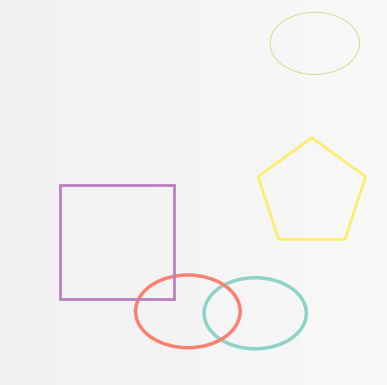[{"shape": "oval", "thickness": 2.5, "radius": 0.66, "center": [0.659, 0.186]}, {"shape": "oval", "thickness": 2.5, "radius": 0.67, "center": [0.485, 0.191]}, {"shape": "oval", "thickness": 0.5, "radius": 0.58, "center": [0.812, 0.887]}, {"shape": "square", "thickness": 2, "radius": 0.74, "center": [0.302, 0.371]}, {"shape": "pentagon", "thickness": 2, "radius": 0.73, "center": [0.805, 0.496]}]